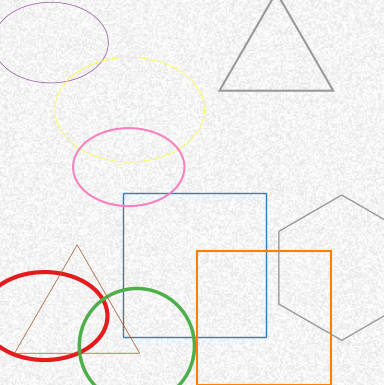[{"shape": "oval", "thickness": 3, "radius": 0.82, "center": [0.116, 0.179]}, {"shape": "square", "thickness": 1, "radius": 0.93, "center": [0.505, 0.312]}, {"shape": "circle", "thickness": 2.5, "radius": 0.75, "center": [0.355, 0.101]}, {"shape": "oval", "thickness": 0.5, "radius": 0.75, "center": [0.132, 0.889]}, {"shape": "square", "thickness": 1.5, "radius": 0.87, "center": [0.686, 0.175]}, {"shape": "oval", "thickness": 0.5, "radius": 0.97, "center": [0.337, 0.715]}, {"shape": "triangle", "thickness": 0.5, "radius": 0.94, "center": [0.2, 0.176]}, {"shape": "oval", "thickness": 1.5, "radius": 0.72, "center": [0.334, 0.566]}, {"shape": "triangle", "thickness": 1.5, "radius": 0.85, "center": [0.718, 0.85]}, {"shape": "hexagon", "thickness": 1, "radius": 0.94, "center": [0.888, 0.305]}]